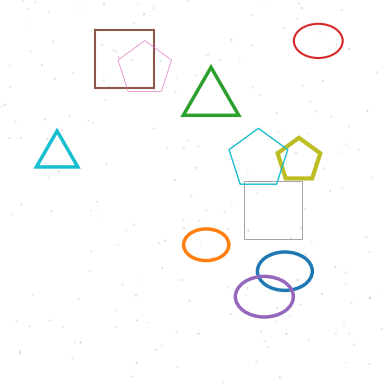[{"shape": "oval", "thickness": 2.5, "radius": 0.36, "center": [0.74, 0.296]}, {"shape": "oval", "thickness": 2.5, "radius": 0.29, "center": [0.536, 0.364]}, {"shape": "triangle", "thickness": 2.5, "radius": 0.42, "center": [0.548, 0.742]}, {"shape": "oval", "thickness": 1.5, "radius": 0.32, "center": [0.827, 0.894]}, {"shape": "oval", "thickness": 2.5, "radius": 0.38, "center": [0.687, 0.229]}, {"shape": "square", "thickness": 1.5, "radius": 0.38, "center": [0.323, 0.847]}, {"shape": "pentagon", "thickness": 0.5, "radius": 0.37, "center": [0.376, 0.822]}, {"shape": "square", "thickness": 0.5, "radius": 0.38, "center": [0.709, 0.455]}, {"shape": "pentagon", "thickness": 3, "radius": 0.29, "center": [0.777, 0.584]}, {"shape": "pentagon", "thickness": 1, "radius": 0.4, "center": [0.671, 0.586]}, {"shape": "triangle", "thickness": 2.5, "radius": 0.31, "center": [0.148, 0.597]}]